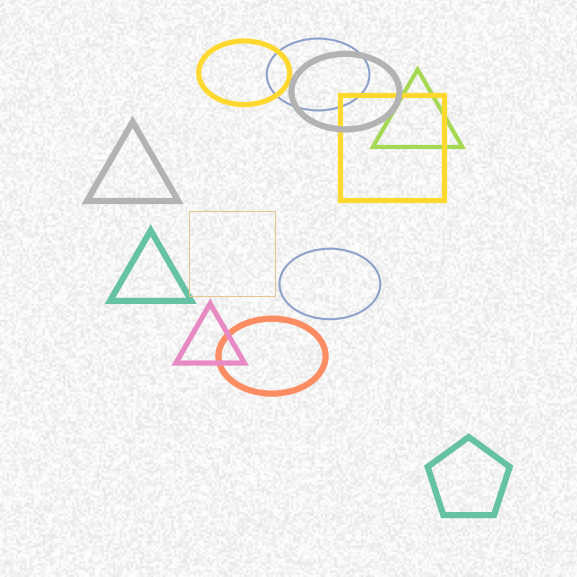[{"shape": "pentagon", "thickness": 3, "radius": 0.37, "center": [0.812, 0.168]}, {"shape": "triangle", "thickness": 3, "radius": 0.41, "center": [0.261, 0.519]}, {"shape": "oval", "thickness": 3, "radius": 0.46, "center": [0.471, 0.382]}, {"shape": "oval", "thickness": 1, "radius": 0.44, "center": [0.551, 0.87]}, {"shape": "oval", "thickness": 1, "radius": 0.44, "center": [0.571, 0.507]}, {"shape": "triangle", "thickness": 2.5, "radius": 0.34, "center": [0.364, 0.405]}, {"shape": "triangle", "thickness": 2, "radius": 0.45, "center": [0.723, 0.789]}, {"shape": "oval", "thickness": 2.5, "radius": 0.39, "center": [0.423, 0.873]}, {"shape": "square", "thickness": 2.5, "radius": 0.45, "center": [0.679, 0.744]}, {"shape": "square", "thickness": 0.5, "radius": 0.37, "center": [0.402, 0.56]}, {"shape": "oval", "thickness": 3, "radius": 0.47, "center": [0.598, 0.84]}, {"shape": "triangle", "thickness": 3, "radius": 0.46, "center": [0.23, 0.697]}]